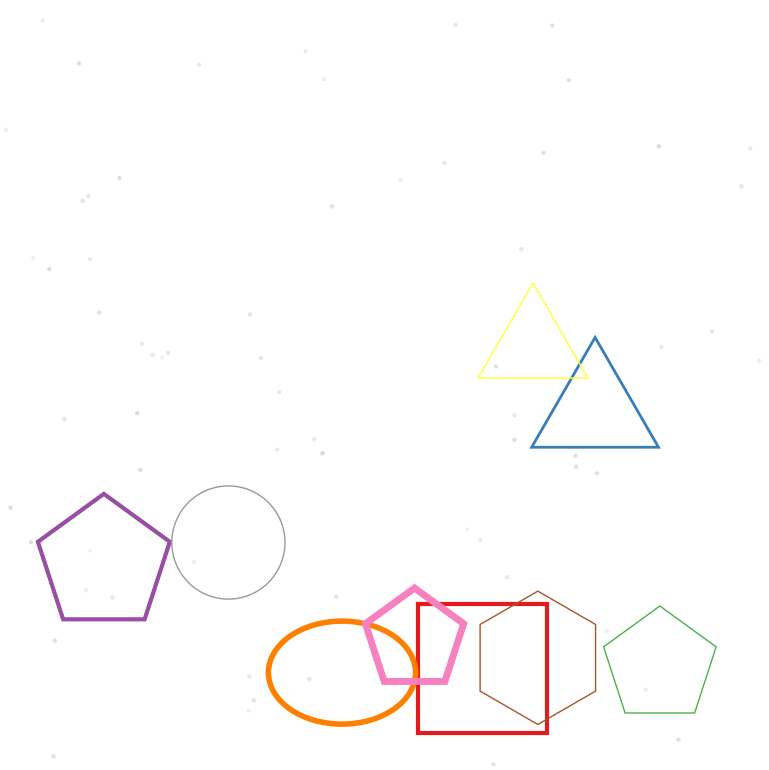[{"shape": "square", "thickness": 1.5, "radius": 0.42, "center": [0.627, 0.132]}, {"shape": "triangle", "thickness": 1, "radius": 0.48, "center": [0.773, 0.467]}, {"shape": "pentagon", "thickness": 0.5, "radius": 0.38, "center": [0.857, 0.136]}, {"shape": "pentagon", "thickness": 1.5, "radius": 0.45, "center": [0.135, 0.269]}, {"shape": "oval", "thickness": 2, "radius": 0.48, "center": [0.444, 0.126]}, {"shape": "triangle", "thickness": 0.5, "radius": 0.41, "center": [0.692, 0.55]}, {"shape": "hexagon", "thickness": 0.5, "radius": 0.43, "center": [0.698, 0.146]}, {"shape": "pentagon", "thickness": 2.5, "radius": 0.34, "center": [0.538, 0.169]}, {"shape": "circle", "thickness": 0.5, "radius": 0.37, "center": [0.297, 0.295]}]